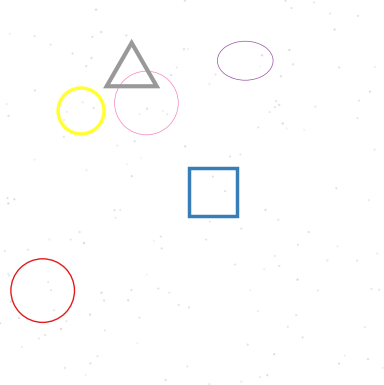[{"shape": "circle", "thickness": 1, "radius": 0.41, "center": [0.111, 0.245]}, {"shape": "square", "thickness": 2.5, "radius": 0.31, "center": [0.553, 0.501]}, {"shape": "oval", "thickness": 0.5, "radius": 0.36, "center": [0.637, 0.842]}, {"shape": "circle", "thickness": 2.5, "radius": 0.3, "center": [0.211, 0.712]}, {"shape": "circle", "thickness": 0.5, "radius": 0.41, "center": [0.38, 0.732]}, {"shape": "triangle", "thickness": 3, "radius": 0.38, "center": [0.342, 0.814]}]